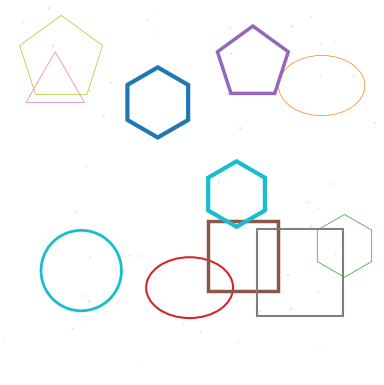[{"shape": "hexagon", "thickness": 3, "radius": 0.46, "center": [0.41, 0.734]}, {"shape": "oval", "thickness": 0.5, "radius": 0.56, "center": [0.836, 0.778]}, {"shape": "hexagon", "thickness": 0.5, "radius": 0.41, "center": [0.895, 0.361]}, {"shape": "oval", "thickness": 1.5, "radius": 0.56, "center": [0.493, 0.253]}, {"shape": "pentagon", "thickness": 2.5, "radius": 0.48, "center": [0.657, 0.836]}, {"shape": "square", "thickness": 2.5, "radius": 0.45, "center": [0.632, 0.335]}, {"shape": "triangle", "thickness": 0.5, "radius": 0.44, "center": [0.143, 0.777]}, {"shape": "square", "thickness": 1.5, "radius": 0.56, "center": [0.779, 0.293]}, {"shape": "pentagon", "thickness": 0.5, "radius": 0.57, "center": [0.159, 0.847]}, {"shape": "hexagon", "thickness": 3, "radius": 0.43, "center": [0.614, 0.496]}, {"shape": "circle", "thickness": 2, "radius": 0.52, "center": [0.211, 0.297]}]